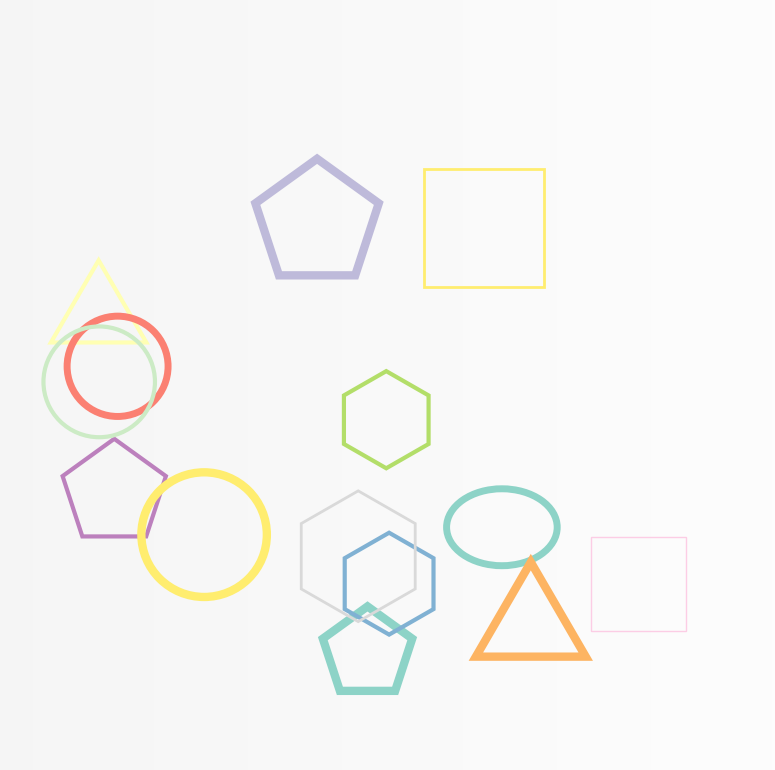[{"shape": "oval", "thickness": 2.5, "radius": 0.36, "center": [0.648, 0.315]}, {"shape": "pentagon", "thickness": 3, "radius": 0.3, "center": [0.474, 0.152]}, {"shape": "triangle", "thickness": 1.5, "radius": 0.36, "center": [0.127, 0.591]}, {"shape": "pentagon", "thickness": 3, "radius": 0.42, "center": [0.409, 0.71]}, {"shape": "circle", "thickness": 2.5, "radius": 0.33, "center": [0.152, 0.524]}, {"shape": "hexagon", "thickness": 1.5, "radius": 0.33, "center": [0.502, 0.242]}, {"shape": "triangle", "thickness": 3, "radius": 0.41, "center": [0.685, 0.188]}, {"shape": "hexagon", "thickness": 1.5, "radius": 0.32, "center": [0.498, 0.455]}, {"shape": "square", "thickness": 0.5, "radius": 0.31, "center": [0.824, 0.242]}, {"shape": "hexagon", "thickness": 1, "radius": 0.42, "center": [0.462, 0.278]}, {"shape": "pentagon", "thickness": 1.5, "radius": 0.35, "center": [0.147, 0.36]}, {"shape": "circle", "thickness": 1.5, "radius": 0.36, "center": [0.128, 0.504]}, {"shape": "square", "thickness": 1, "radius": 0.39, "center": [0.625, 0.704]}, {"shape": "circle", "thickness": 3, "radius": 0.4, "center": [0.263, 0.306]}]